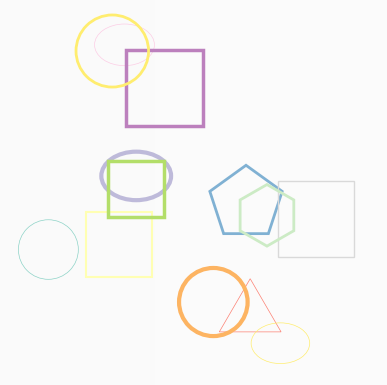[{"shape": "circle", "thickness": 0.5, "radius": 0.39, "center": [0.125, 0.352]}, {"shape": "square", "thickness": 1.5, "radius": 0.42, "center": [0.307, 0.365]}, {"shape": "oval", "thickness": 3, "radius": 0.45, "center": [0.352, 0.543]}, {"shape": "triangle", "thickness": 0.5, "radius": 0.46, "center": [0.646, 0.184]}, {"shape": "pentagon", "thickness": 2, "radius": 0.49, "center": [0.635, 0.473]}, {"shape": "circle", "thickness": 3, "radius": 0.44, "center": [0.551, 0.216]}, {"shape": "square", "thickness": 2.5, "radius": 0.36, "center": [0.351, 0.51]}, {"shape": "oval", "thickness": 0.5, "radius": 0.39, "center": [0.321, 0.884]}, {"shape": "square", "thickness": 1, "radius": 0.49, "center": [0.816, 0.431]}, {"shape": "square", "thickness": 2.5, "radius": 0.5, "center": [0.425, 0.771]}, {"shape": "hexagon", "thickness": 2, "radius": 0.4, "center": [0.689, 0.441]}, {"shape": "oval", "thickness": 0.5, "radius": 0.38, "center": [0.724, 0.109]}, {"shape": "circle", "thickness": 2, "radius": 0.47, "center": [0.29, 0.867]}]